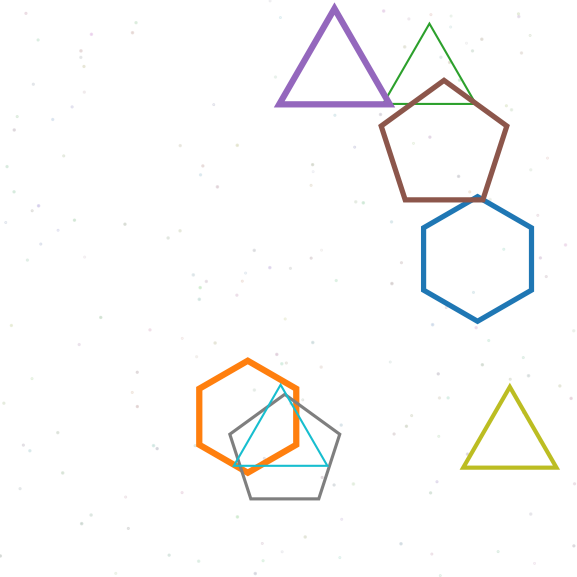[{"shape": "hexagon", "thickness": 2.5, "radius": 0.54, "center": [0.827, 0.551]}, {"shape": "hexagon", "thickness": 3, "radius": 0.48, "center": [0.429, 0.277]}, {"shape": "triangle", "thickness": 1, "radius": 0.46, "center": [0.744, 0.866]}, {"shape": "triangle", "thickness": 3, "radius": 0.55, "center": [0.579, 0.874]}, {"shape": "pentagon", "thickness": 2.5, "radius": 0.57, "center": [0.769, 0.746]}, {"shape": "pentagon", "thickness": 1.5, "radius": 0.5, "center": [0.493, 0.216]}, {"shape": "triangle", "thickness": 2, "radius": 0.47, "center": [0.883, 0.236]}, {"shape": "triangle", "thickness": 1, "radius": 0.47, "center": [0.486, 0.239]}]